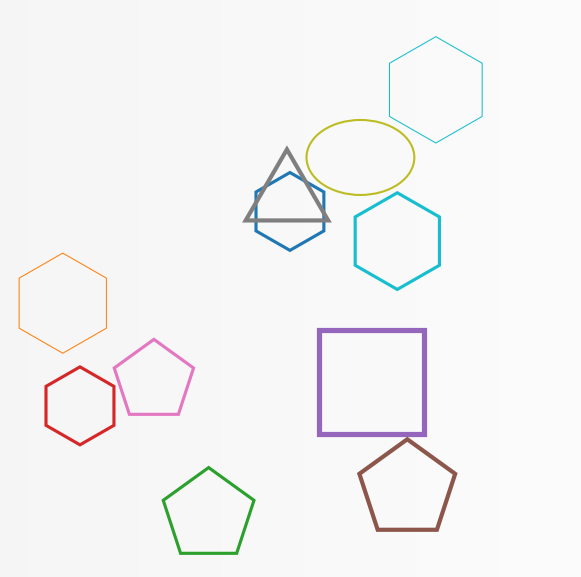[{"shape": "hexagon", "thickness": 1.5, "radius": 0.34, "center": [0.499, 0.633]}, {"shape": "hexagon", "thickness": 0.5, "radius": 0.43, "center": [0.108, 0.474]}, {"shape": "pentagon", "thickness": 1.5, "radius": 0.41, "center": [0.359, 0.107]}, {"shape": "hexagon", "thickness": 1.5, "radius": 0.34, "center": [0.138, 0.296]}, {"shape": "square", "thickness": 2.5, "radius": 0.45, "center": [0.639, 0.338]}, {"shape": "pentagon", "thickness": 2, "radius": 0.43, "center": [0.701, 0.152]}, {"shape": "pentagon", "thickness": 1.5, "radius": 0.36, "center": [0.265, 0.34]}, {"shape": "triangle", "thickness": 2, "radius": 0.41, "center": [0.494, 0.658]}, {"shape": "oval", "thickness": 1, "radius": 0.46, "center": [0.62, 0.726]}, {"shape": "hexagon", "thickness": 1.5, "radius": 0.42, "center": [0.684, 0.582]}, {"shape": "hexagon", "thickness": 0.5, "radius": 0.46, "center": [0.75, 0.844]}]